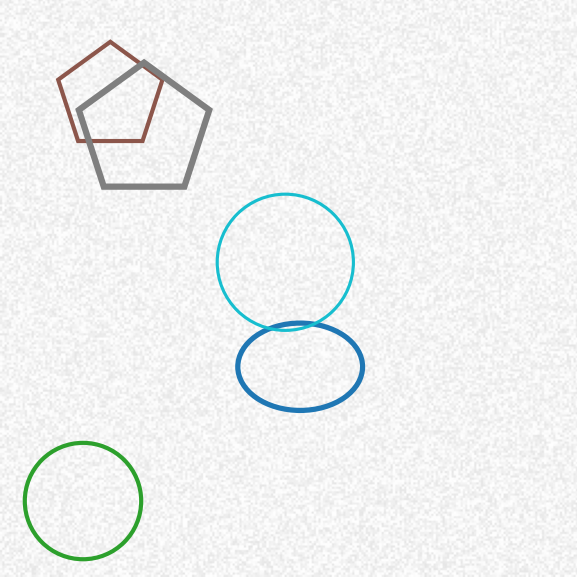[{"shape": "oval", "thickness": 2.5, "radius": 0.54, "center": [0.52, 0.364]}, {"shape": "circle", "thickness": 2, "radius": 0.5, "center": [0.144, 0.132]}, {"shape": "pentagon", "thickness": 2, "radius": 0.47, "center": [0.191, 0.832]}, {"shape": "pentagon", "thickness": 3, "radius": 0.59, "center": [0.249, 0.772]}, {"shape": "circle", "thickness": 1.5, "radius": 0.59, "center": [0.494, 0.545]}]